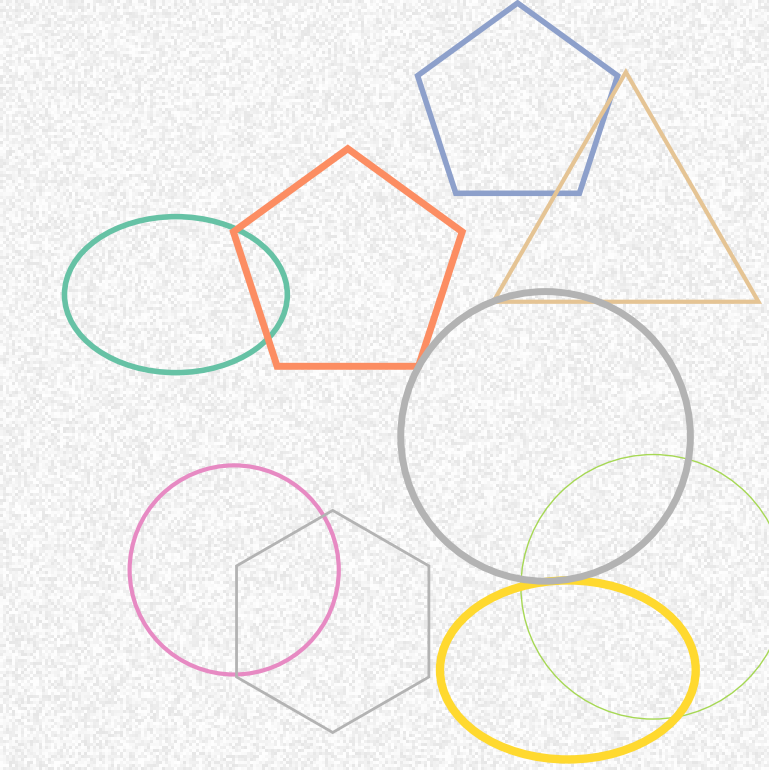[{"shape": "oval", "thickness": 2, "radius": 0.72, "center": [0.228, 0.617]}, {"shape": "pentagon", "thickness": 2.5, "radius": 0.78, "center": [0.452, 0.651]}, {"shape": "pentagon", "thickness": 2, "radius": 0.68, "center": [0.672, 0.859]}, {"shape": "circle", "thickness": 1.5, "radius": 0.68, "center": [0.304, 0.26]}, {"shape": "circle", "thickness": 0.5, "radius": 0.86, "center": [0.848, 0.238]}, {"shape": "oval", "thickness": 3, "radius": 0.83, "center": [0.737, 0.13]}, {"shape": "triangle", "thickness": 1.5, "radius": 0.99, "center": [0.813, 0.708]}, {"shape": "hexagon", "thickness": 1, "radius": 0.72, "center": [0.432, 0.193]}, {"shape": "circle", "thickness": 2.5, "radius": 0.94, "center": [0.709, 0.433]}]